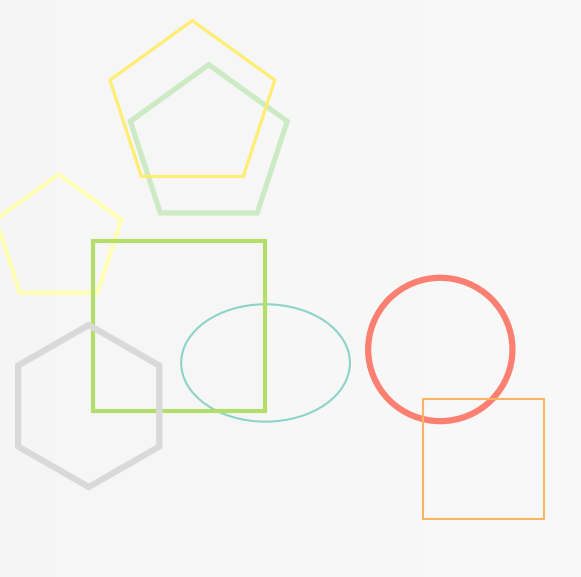[{"shape": "oval", "thickness": 1, "radius": 0.73, "center": [0.457, 0.371]}, {"shape": "pentagon", "thickness": 2, "radius": 0.57, "center": [0.101, 0.584]}, {"shape": "circle", "thickness": 3, "radius": 0.62, "center": [0.758, 0.394]}, {"shape": "square", "thickness": 1, "radius": 0.52, "center": [0.832, 0.204]}, {"shape": "square", "thickness": 2, "radius": 0.74, "center": [0.308, 0.435]}, {"shape": "hexagon", "thickness": 3, "radius": 0.7, "center": [0.153, 0.296]}, {"shape": "pentagon", "thickness": 2.5, "radius": 0.71, "center": [0.359, 0.745]}, {"shape": "pentagon", "thickness": 1.5, "radius": 0.75, "center": [0.331, 0.814]}]